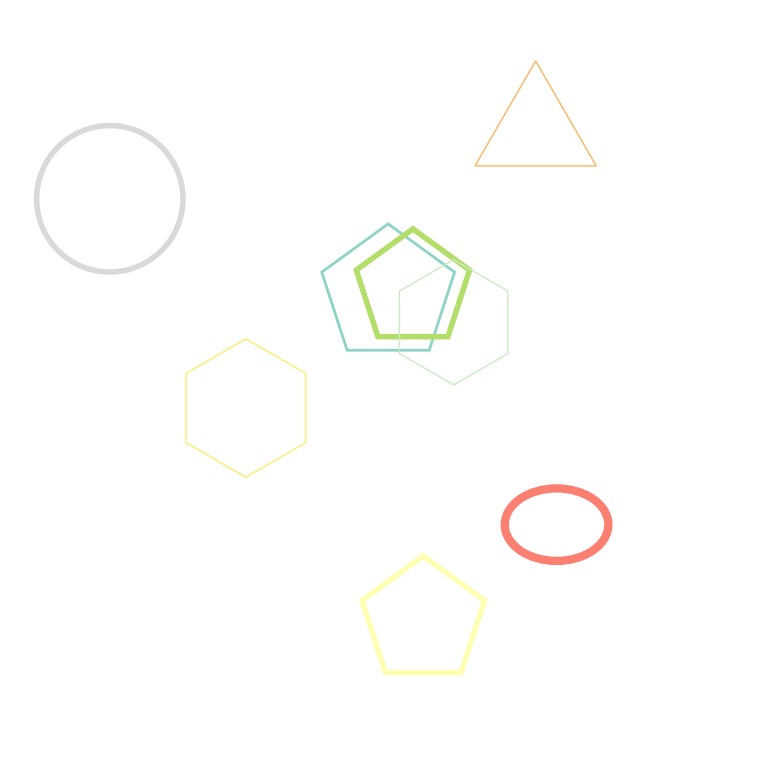[{"shape": "pentagon", "thickness": 1, "radius": 0.45, "center": [0.504, 0.619]}, {"shape": "pentagon", "thickness": 2, "radius": 0.42, "center": [0.55, 0.194]}, {"shape": "oval", "thickness": 3, "radius": 0.34, "center": [0.723, 0.319]}, {"shape": "triangle", "thickness": 0.5, "radius": 0.45, "center": [0.696, 0.83]}, {"shape": "pentagon", "thickness": 2, "radius": 0.39, "center": [0.536, 0.625]}, {"shape": "circle", "thickness": 2, "radius": 0.48, "center": [0.143, 0.742]}, {"shape": "hexagon", "thickness": 0.5, "radius": 0.41, "center": [0.589, 0.581]}, {"shape": "hexagon", "thickness": 0.5, "radius": 0.45, "center": [0.319, 0.47]}]